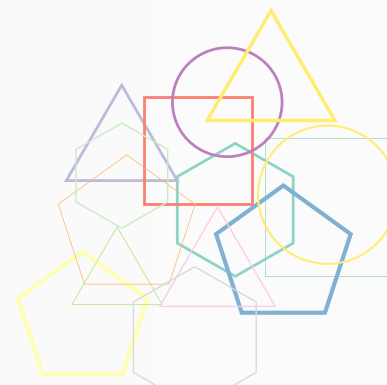[{"shape": "hexagon", "thickness": 2, "radius": 0.86, "center": [0.607, 0.455]}, {"shape": "square", "thickness": 0.5, "radius": 0.9, "center": [0.863, 0.462]}, {"shape": "pentagon", "thickness": 3, "radius": 0.88, "center": [0.213, 0.171]}, {"shape": "triangle", "thickness": 2, "radius": 0.83, "center": [0.314, 0.614]}, {"shape": "square", "thickness": 2, "radius": 0.7, "center": [0.51, 0.609]}, {"shape": "pentagon", "thickness": 3, "radius": 0.91, "center": [0.731, 0.335]}, {"shape": "pentagon", "thickness": 0.5, "radius": 0.93, "center": [0.327, 0.412]}, {"shape": "triangle", "thickness": 0.5, "radius": 0.67, "center": [0.302, 0.276]}, {"shape": "triangle", "thickness": 1, "radius": 0.86, "center": [0.561, 0.29]}, {"shape": "hexagon", "thickness": 1, "radius": 0.91, "center": [0.503, 0.124]}, {"shape": "circle", "thickness": 2, "radius": 0.71, "center": [0.586, 0.735]}, {"shape": "hexagon", "thickness": 1, "radius": 0.68, "center": [0.315, 0.544]}, {"shape": "circle", "thickness": 1.5, "radius": 0.9, "center": [0.845, 0.494]}, {"shape": "triangle", "thickness": 2.5, "radius": 0.95, "center": [0.699, 0.782]}]